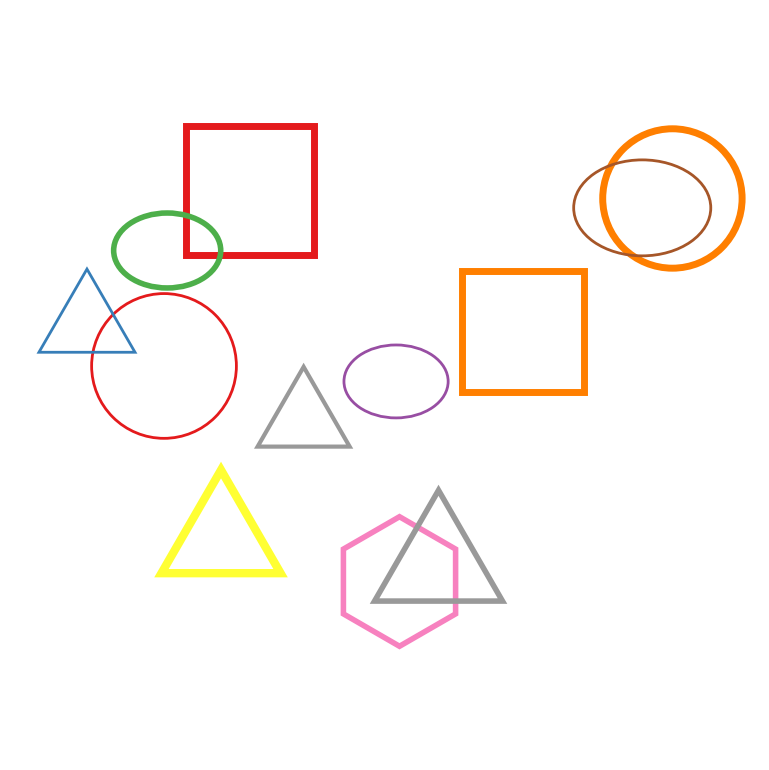[{"shape": "square", "thickness": 2.5, "radius": 0.42, "center": [0.324, 0.753]}, {"shape": "circle", "thickness": 1, "radius": 0.47, "center": [0.213, 0.525]}, {"shape": "triangle", "thickness": 1, "radius": 0.36, "center": [0.113, 0.579]}, {"shape": "oval", "thickness": 2, "radius": 0.35, "center": [0.217, 0.675]}, {"shape": "oval", "thickness": 1, "radius": 0.34, "center": [0.514, 0.505]}, {"shape": "circle", "thickness": 2.5, "radius": 0.45, "center": [0.873, 0.742]}, {"shape": "square", "thickness": 2.5, "radius": 0.39, "center": [0.679, 0.57]}, {"shape": "triangle", "thickness": 3, "radius": 0.45, "center": [0.287, 0.3]}, {"shape": "oval", "thickness": 1, "radius": 0.45, "center": [0.834, 0.73]}, {"shape": "hexagon", "thickness": 2, "radius": 0.42, "center": [0.519, 0.245]}, {"shape": "triangle", "thickness": 1.5, "radius": 0.35, "center": [0.394, 0.455]}, {"shape": "triangle", "thickness": 2, "radius": 0.48, "center": [0.57, 0.267]}]